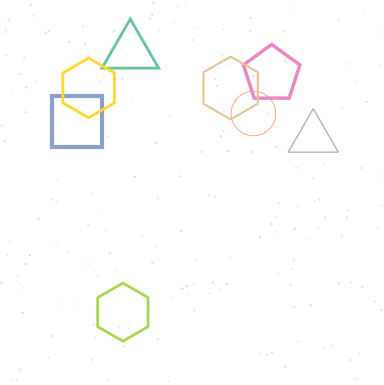[{"shape": "triangle", "thickness": 2, "radius": 0.42, "center": [0.338, 0.866]}, {"shape": "circle", "thickness": 0.5, "radius": 0.29, "center": [0.658, 0.705]}, {"shape": "square", "thickness": 3, "radius": 0.33, "center": [0.199, 0.684]}, {"shape": "pentagon", "thickness": 2.5, "radius": 0.39, "center": [0.706, 0.808]}, {"shape": "hexagon", "thickness": 2, "radius": 0.38, "center": [0.319, 0.189]}, {"shape": "hexagon", "thickness": 2, "radius": 0.39, "center": [0.23, 0.772]}, {"shape": "hexagon", "thickness": 1.5, "radius": 0.41, "center": [0.599, 0.771]}, {"shape": "triangle", "thickness": 1, "radius": 0.38, "center": [0.814, 0.642]}]